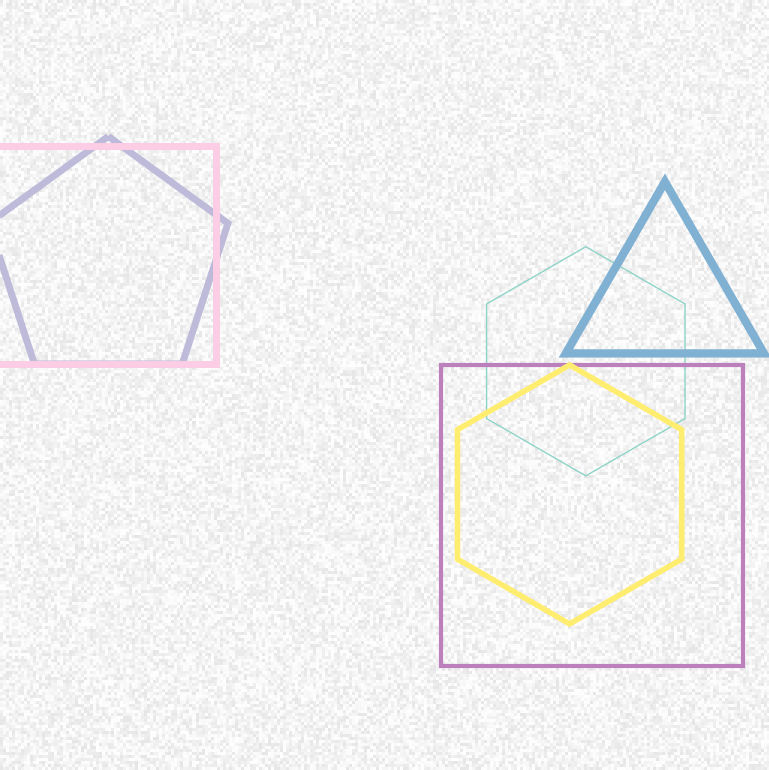[{"shape": "hexagon", "thickness": 0.5, "radius": 0.74, "center": [0.761, 0.531]}, {"shape": "pentagon", "thickness": 2.5, "radius": 0.82, "center": [0.141, 0.66]}, {"shape": "triangle", "thickness": 3, "radius": 0.74, "center": [0.864, 0.615]}, {"shape": "square", "thickness": 2.5, "radius": 0.71, "center": [0.139, 0.669]}, {"shape": "square", "thickness": 1.5, "radius": 0.98, "center": [0.769, 0.33]}, {"shape": "hexagon", "thickness": 2, "radius": 0.84, "center": [0.74, 0.358]}]